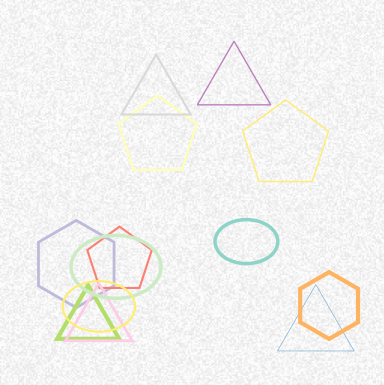[{"shape": "oval", "thickness": 2.5, "radius": 0.41, "center": [0.64, 0.372]}, {"shape": "pentagon", "thickness": 1.5, "radius": 0.53, "center": [0.409, 0.645]}, {"shape": "hexagon", "thickness": 2, "radius": 0.57, "center": [0.198, 0.314]}, {"shape": "pentagon", "thickness": 1.5, "radius": 0.44, "center": [0.311, 0.323]}, {"shape": "triangle", "thickness": 0.5, "radius": 0.57, "center": [0.82, 0.146]}, {"shape": "hexagon", "thickness": 3, "radius": 0.43, "center": [0.855, 0.207]}, {"shape": "triangle", "thickness": 3, "radius": 0.46, "center": [0.229, 0.166]}, {"shape": "triangle", "thickness": 2, "radius": 0.5, "center": [0.257, 0.165]}, {"shape": "triangle", "thickness": 1.5, "radius": 0.52, "center": [0.406, 0.754]}, {"shape": "triangle", "thickness": 1, "radius": 0.55, "center": [0.608, 0.783]}, {"shape": "oval", "thickness": 2.5, "radius": 0.58, "center": [0.301, 0.307]}, {"shape": "oval", "thickness": 1.5, "radius": 0.47, "center": [0.257, 0.204]}, {"shape": "pentagon", "thickness": 1, "radius": 0.59, "center": [0.742, 0.623]}]